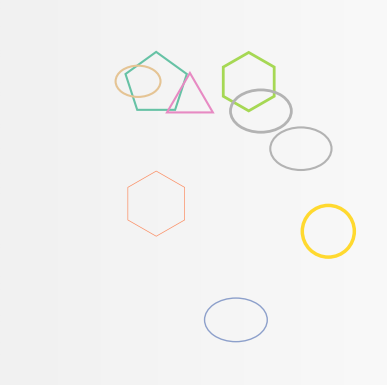[{"shape": "pentagon", "thickness": 1.5, "radius": 0.42, "center": [0.403, 0.782]}, {"shape": "hexagon", "thickness": 0.5, "radius": 0.42, "center": [0.403, 0.471]}, {"shape": "oval", "thickness": 1, "radius": 0.4, "center": [0.609, 0.169]}, {"shape": "triangle", "thickness": 1.5, "radius": 0.34, "center": [0.49, 0.742]}, {"shape": "hexagon", "thickness": 2, "radius": 0.38, "center": [0.642, 0.788]}, {"shape": "circle", "thickness": 2.5, "radius": 0.34, "center": [0.847, 0.399]}, {"shape": "oval", "thickness": 1.5, "radius": 0.29, "center": [0.356, 0.789]}, {"shape": "oval", "thickness": 1.5, "radius": 0.4, "center": [0.777, 0.614]}, {"shape": "oval", "thickness": 2, "radius": 0.39, "center": [0.673, 0.712]}]